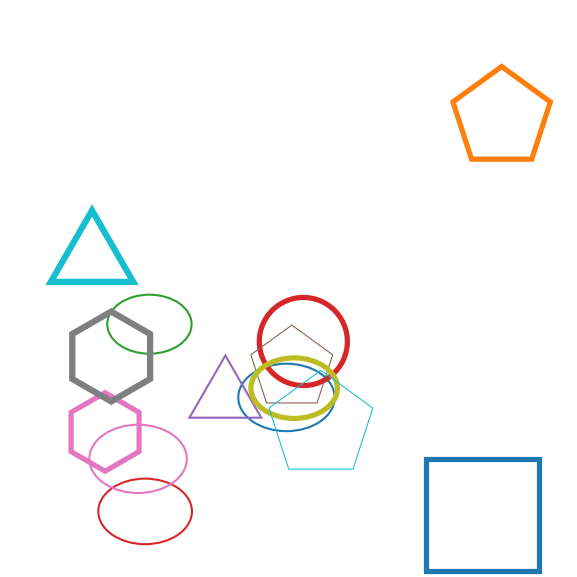[{"shape": "square", "thickness": 2.5, "radius": 0.49, "center": [0.836, 0.107]}, {"shape": "oval", "thickness": 1, "radius": 0.42, "center": [0.496, 0.311]}, {"shape": "pentagon", "thickness": 2.5, "radius": 0.44, "center": [0.869, 0.795]}, {"shape": "oval", "thickness": 1, "radius": 0.36, "center": [0.259, 0.438]}, {"shape": "circle", "thickness": 2.5, "radius": 0.38, "center": [0.525, 0.408]}, {"shape": "oval", "thickness": 1, "radius": 0.41, "center": [0.251, 0.114]}, {"shape": "triangle", "thickness": 1, "radius": 0.36, "center": [0.39, 0.312]}, {"shape": "pentagon", "thickness": 0.5, "radius": 0.37, "center": [0.505, 0.362]}, {"shape": "oval", "thickness": 1, "radius": 0.42, "center": [0.239, 0.205]}, {"shape": "hexagon", "thickness": 2.5, "radius": 0.34, "center": [0.182, 0.251]}, {"shape": "hexagon", "thickness": 3, "radius": 0.39, "center": [0.193, 0.382]}, {"shape": "oval", "thickness": 2.5, "radius": 0.37, "center": [0.509, 0.327]}, {"shape": "triangle", "thickness": 3, "radius": 0.41, "center": [0.159, 0.552]}, {"shape": "pentagon", "thickness": 0.5, "radius": 0.47, "center": [0.556, 0.263]}]